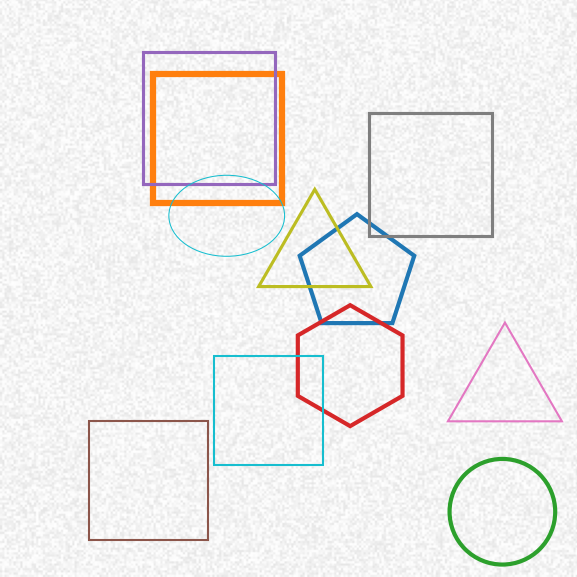[{"shape": "pentagon", "thickness": 2, "radius": 0.52, "center": [0.618, 0.524]}, {"shape": "square", "thickness": 3, "radius": 0.56, "center": [0.376, 0.759]}, {"shape": "circle", "thickness": 2, "radius": 0.46, "center": [0.87, 0.113]}, {"shape": "hexagon", "thickness": 2, "radius": 0.52, "center": [0.606, 0.366]}, {"shape": "square", "thickness": 1.5, "radius": 0.57, "center": [0.361, 0.794]}, {"shape": "square", "thickness": 1, "radius": 0.51, "center": [0.257, 0.167]}, {"shape": "triangle", "thickness": 1, "radius": 0.57, "center": [0.874, 0.327]}, {"shape": "square", "thickness": 1.5, "radius": 0.53, "center": [0.746, 0.697]}, {"shape": "triangle", "thickness": 1.5, "radius": 0.56, "center": [0.545, 0.559]}, {"shape": "oval", "thickness": 0.5, "radius": 0.5, "center": [0.393, 0.625]}, {"shape": "square", "thickness": 1, "radius": 0.48, "center": [0.465, 0.288]}]